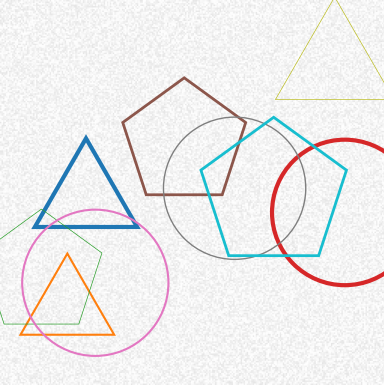[{"shape": "triangle", "thickness": 3, "radius": 0.77, "center": [0.223, 0.487]}, {"shape": "triangle", "thickness": 1.5, "radius": 0.7, "center": [0.175, 0.201]}, {"shape": "pentagon", "thickness": 0.5, "radius": 0.83, "center": [0.108, 0.292]}, {"shape": "circle", "thickness": 3, "radius": 0.94, "center": [0.896, 0.448]}, {"shape": "pentagon", "thickness": 2, "radius": 0.84, "center": [0.479, 0.63]}, {"shape": "circle", "thickness": 1.5, "radius": 0.95, "center": [0.248, 0.265]}, {"shape": "circle", "thickness": 1, "radius": 0.92, "center": [0.609, 0.511]}, {"shape": "triangle", "thickness": 0.5, "radius": 0.89, "center": [0.869, 0.83]}, {"shape": "pentagon", "thickness": 2, "radius": 0.99, "center": [0.711, 0.497]}]